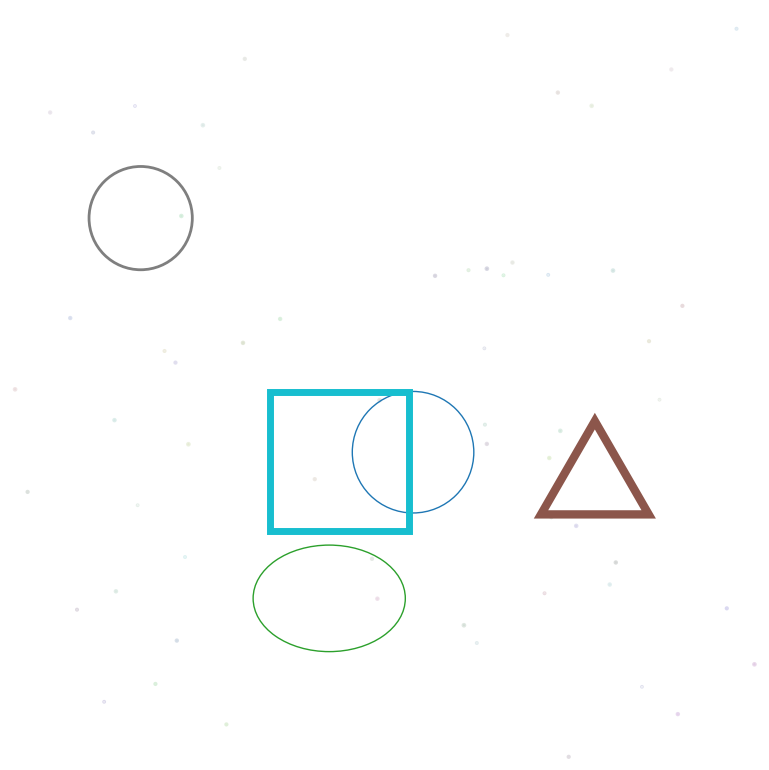[{"shape": "circle", "thickness": 0.5, "radius": 0.39, "center": [0.536, 0.413]}, {"shape": "oval", "thickness": 0.5, "radius": 0.49, "center": [0.428, 0.223]}, {"shape": "triangle", "thickness": 3, "radius": 0.4, "center": [0.773, 0.372]}, {"shape": "circle", "thickness": 1, "radius": 0.34, "center": [0.183, 0.717]}, {"shape": "square", "thickness": 2.5, "radius": 0.45, "center": [0.442, 0.4]}]